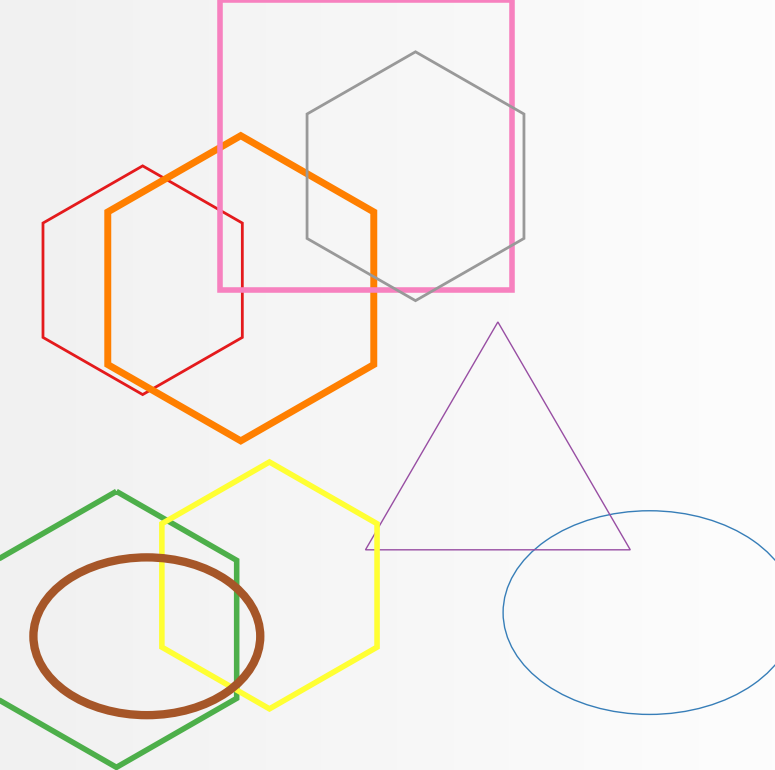[{"shape": "hexagon", "thickness": 1, "radius": 0.74, "center": [0.184, 0.636]}, {"shape": "oval", "thickness": 0.5, "radius": 0.94, "center": [0.838, 0.204]}, {"shape": "hexagon", "thickness": 2, "radius": 0.9, "center": [0.15, 0.183]}, {"shape": "triangle", "thickness": 0.5, "radius": 0.99, "center": [0.642, 0.385]}, {"shape": "hexagon", "thickness": 2.5, "radius": 0.99, "center": [0.311, 0.626]}, {"shape": "hexagon", "thickness": 2, "radius": 0.8, "center": [0.348, 0.24]}, {"shape": "oval", "thickness": 3, "radius": 0.73, "center": [0.189, 0.174]}, {"shape": "square", "thickness": 2, "radius": 0.94, "center": [0.473, 0.812]}, {"shape": "hexagon", "thickness": 1, "radius": 0.81, "center": [0.536, 0.771]}]